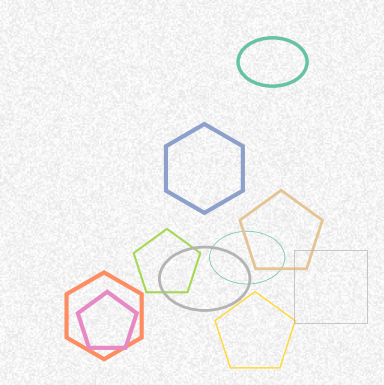[{"shape": "oval", "thickness": 2.5, "radius": 0.45, "center": [0.708, 0.839]}, {"shape": "oval", "thickness": 0.5, "radius": 0.49, "center": [0.642, 0.331]}, {"shape": "hexagon", "thickness": 3, "radius": 0.56, "center": [0.27, 0.18]}, {"shape": "hexagon", "thickness": 3, "radius": 0.58, "center": [0.531, 0.562]}, {"shape": "pentagon", "thickness": 3, "radius": 0.4, "center": [0.279, 0.162]}, {"shape": "pentagon", "thickness": 1.5, "radius": 0.46, "center": [0.434, 0.315]}, {"shape": "pentagon", "thickness": 1, "radius": 0.55, "center": [0.663, 0.133]}, {"shape": "pentagon", "thickness": 2, "radius": 0.56, "center": [0.73, 0.393]}, {"shape": "oval", "thickness": 2, "radius": 0.59, "center": [0.532, 0.276]}, {"shape": "square", "thickness": 0.5, "radius": 0.47, "center": [0.859, 0.256]}]